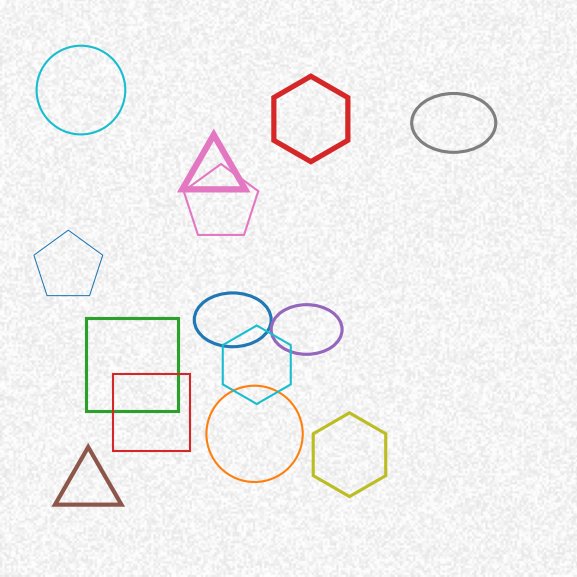[{"shape": "pentagon", "thickness": 0.5, "radius": 0.31, "center": [0.118, 0.538]}, {"shape": "oval", "thickness": 1.5, "radius": 0.33, "center": [0.403, 0.445]}, {"shape": "circle", "thickness": 1, "radius": 0.42, "center": [0.441, 0.248]}, {"shape": "square", "thickness": 1.5, "radius": 0.4, "center": [0.229, 0.368]}, {"shape": "square", "thickness": 1, "radius": 0.33, "center": [0.262, 0.286]}, {"shape": "hexagon", "thickness": 2.5, "radius": 0.37, "center": [0.538, 0.793]}, {"shape": "oval", "thickness": 1.5, "radius": 0.31, "center": [0.531, 0.429]}, {"shape": "triangle", "thickness": 2, "radius": 0.33, "center": [0.153, 0.159]}, {"shape": "triangle", "thickness": 3, "radius": 0.31, "center": [0.37, 0.703]}, {"shape": "pentagon", "thickness": 1, "radius": 0.34, "center": [0.383, 0.647]}, {"shape": "oval", "thickness": 1.5, "radius": 0.36, "center": [0.786, 0.786]}, {"shape": "hexagon", "thickness": 1.5, "radius": 0.36, "center": [0.605, 0.212]}, {"shape": "hexagon", "thickness": 1, "radius": 0.34, "center": [0.445, 0.368]}, {"shape": "circle", "thickness": 1, "radius": 0.38, "center": [0.14, 0.843]}]